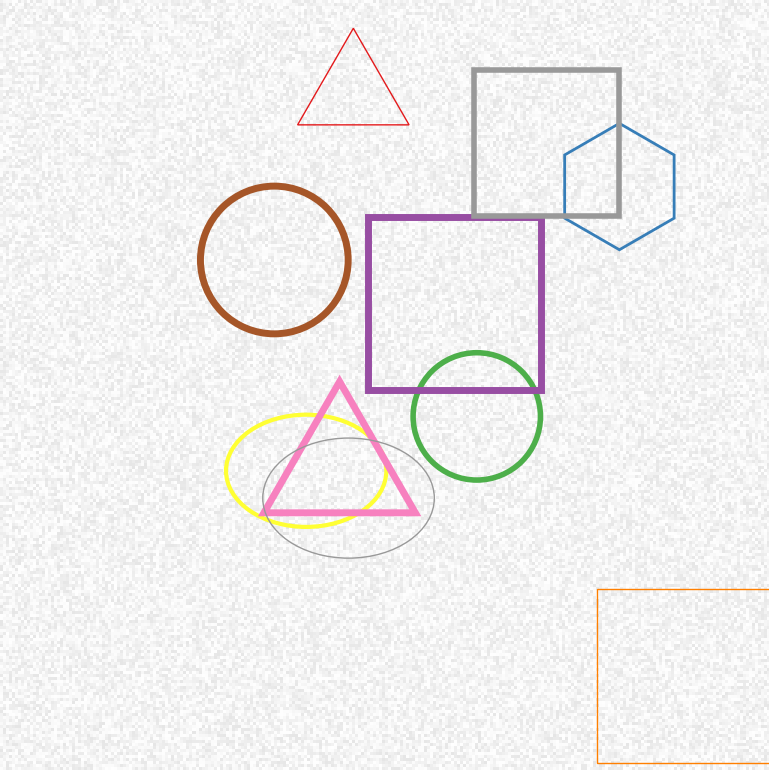[{"shape": "triangle", "thickness": 0.5, "radius": 0.42, "center": [0.459, 0.88]}, {"shape": "hexagon", "thickness": 1, "radius": 0.41, "center": [0.804, 0.758]}, {"shape": "circle", "thickness": 2, "radius": 0.41, "center": [0.619, 0.459]}, {"shape": "square", "thickness": 2.5, "radius": 0.56, "center": [0.59, 0.605]}, {"shape": "square", "thickness": 0.5, "radius": 0.57, "center": [0.889, 0.122]}, {"shape": "oval", "thickness": 1.5, "radius": 0.52, "center": [0.398, 0.389]}, {"shape": "circle", "thickness": 2.5, "radius": 0.48, "center": [0.356, 0.662]}, {"shape": "triangle", "thickness": 2.5, "radius": 0.57, "center": [0.441, 0.391]}, {"shape": "oval", "thickness": 0.5, "radius": 0.56, "center": [0.453, 0.353]}, {"shape": "square", "thickness": 2, "radius": 0.47, "center": [0.71, 0.814]}]